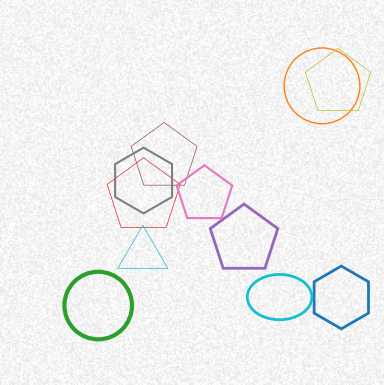[{"shape": "hexagon", "thickness": 2, "radius": 0.41, "center": [0.886, 0.227]}, {"shape": "circle", "thickness": 1, "radius": 0.49, "center": [0.836, 0.777]}, {"shape": "circle", "thickness": 3, "radius": 0.44, "center": [0.255, 0.206]}, {"shape": "pentagon", "thickness": 0.5, "radius": 0.5, "center": [0.373, 0.49]}, {"shape": "pentagon", "thickness": 2, "radius": 0.46, "center": [0.634, 0.378]}, {"shape": "pentagon", "thickness": 0.5, "radius": 0.45, "center": [0.426, 0.592]}, {"shape": "pentagon", "thickness": 1.5, "radius": 0.38, "center": [0.531, 0.495]}, {"shape": "hexagon", "thickness": 1.5, "radius": 0.43, "center": [0.373, 0.531]}, {"shape": "pentagon", "thickness": 0.5, "radius": 0.45, "center": [0.878, 0.785]}, {"shape": "triangle", "thickness": 0.5, "radius": 0.38, "center": [0.371, 0.34]}, {"shape": "oval", "thickness": 2, "radius": 0.42, "center": [0.726, 0.228]}]